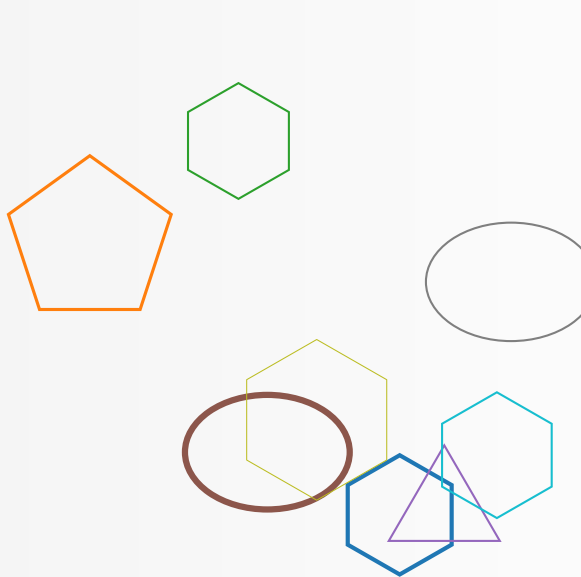[{"shape": "hexagon", "thickness": 2, "radius": 0.52, "center": [0.688, 0.108]}, {"shape": "pentagon", "thickness": 1.5, "radius": 0.74, "center": [0.155, 0.582]}, {"shape": "hexagon", "thickness": 1, "radius": 0.5, "center": [0.41, 0.755]}, {"shape": "triangle", "thickness": 1, "radius": 0.55, "center": [0.764, 0.118]}, {"shape": "oval", "thickness": 3, "radius": 0.71, "center": [0.46, 0.216]}, {"shape": "oval", "thickness": 1, "radius": 0.73, "center": [0.879, 0.511]}, {"shape": "hexagon", "thickness": 0.5, "radius": 0.7, "center": [0.545, 0.272]}, {"shape": "hexagon", "thickness": 1, "radius": 0.54, "center": [0.855, 0.211]}]